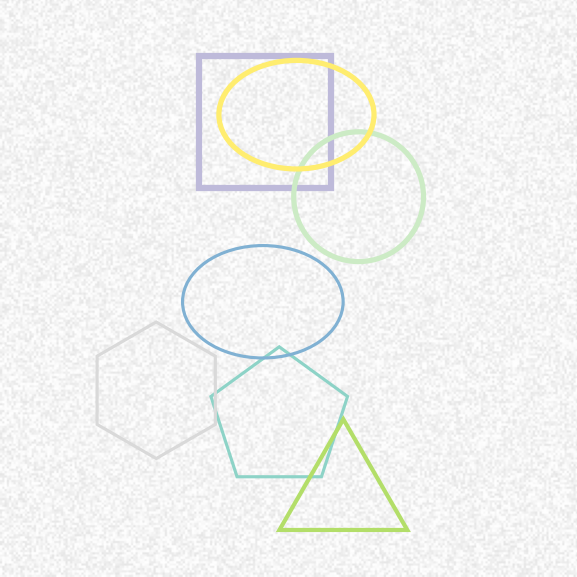[{"shape": "pentagon", "thickness": 1.5, "radius": 0.62, "center": [0.484, 0.274]}, {"shape": "square", "thickness": 3, "radius": 0.57, "center": [0.46, 0.788]}, {"shape": "oval", "thickness": 1.5, "radius": 0.7, "center": [0.455, 0.477]}, {"shape": "triangle", "thickness": 2, "radius": 0.64, "center": [0.595, 0.145]}, {"shape": "hexagon", "thickness": 1.5, "radius": 0.59, "center": [0.27, 0.323]}, {"shape": "circle", "thickness": 2.5, "radius": 0.56, "center": [0.621, 0.659]}, {"shape": "oval", "thickness": 2.5, "radius": 0.67, "center": [0.513, 0.801]}]